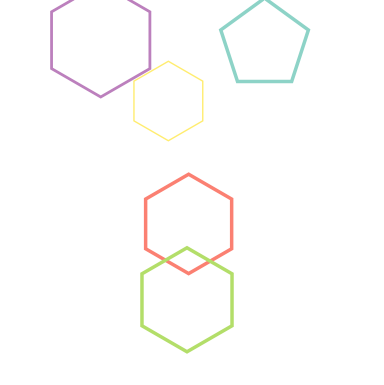[{"shape": "pentagon", "thickness": 2.5, "radius": 0.6, "center": [0.687, 0.885]}, {"shape": "hexagon", "thickness": 2.5, "radius": 0.65, "center": [0.49, 0.418]}, {"shape": "hexagon", "thickness": 2.5, "radius": 0.68, "center": [0.486, 0.221]}, {"shape": "hexagon", "thickness": 2, "radius": 0.74, "center": [0.262, 0.896]}, {"shape": "hexagon", "thickness": 1, "radius": 0.52, "center": [0.437, 0.738]}]